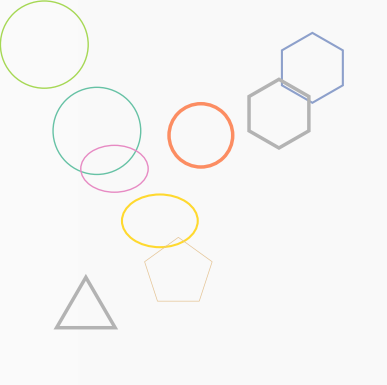[{"shape": "circle", "thickness": 1, "radius": 0.57, "center": [0.25, 0.66]}, {"shape": "circle", "thickness": 2.5, "radius": 0.41, "center": [0.518, 0.648]}, {"shape": "hexagon", "thickness": 1.5, "radius": 0.45, "center": [0.806, 0.824]}, {"shape": "oval", "thickness": 1, "radius": 0.43, "center": [0.295, 0.562]}, {"shape": "circle", "thickness": 1, "radius": 0.57, "center": [0.114, 0.884]}, {"shape": "oval", "thickness": 1.5, "radius": 0.49, "center": [0.413, 0.426]}, {"shape": "pentagon", "thickness": 0.5, "radius": 0.46, "center": [0.46, 0.292]}, {"shape": "hexagon", "thickness": 2.5, "radius": 0.45, "center": [0.72, 0.705]}, {"shape": "triangle", "thickness": 2.5, "radius": 0.44, "center": [0.222, 0.192]}]